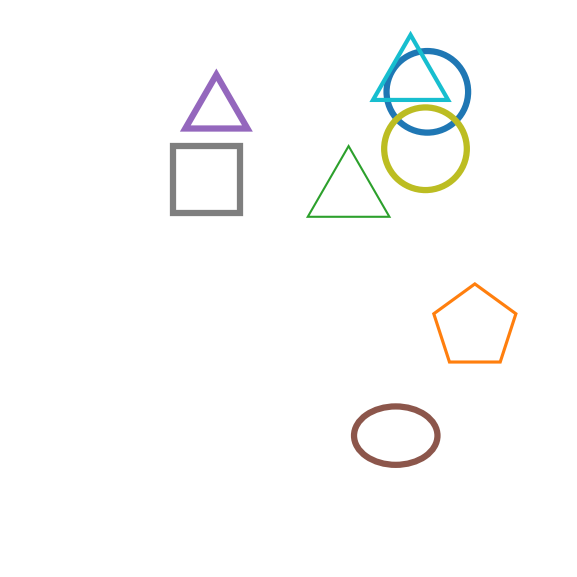[{"shape": "circle", "thickness": 3, "radius": 0.35, "center": [0.74, 0.84]}, {"shape": "pentagon", "thickness": 1.5, "radius": 0.37, "center": [0.822, 0.433]}, {"shape": "triangle", "thickness": 1, "radius": 0.41, "center": [0.604, 0.665]}, {"shape": "triangle", "thickness": 3, "radius": 0.31, "center": [0.375, 0.808]}, {"shape": "oval", "thickness": 3, "radius": 0.36, "center": [0.685, 0.245]}, {"shape": "square", "thickness": 3, "radius": 0.29, "center": [0.357, 0.689]}, {"shape": "circle", "thickness": 3, "radius": 0.36, "center": [0.737, 0.742]}, {"shape": "triangle", "thickness": 2, "radius": 0.38, "center": [0.711, 0.864]}]